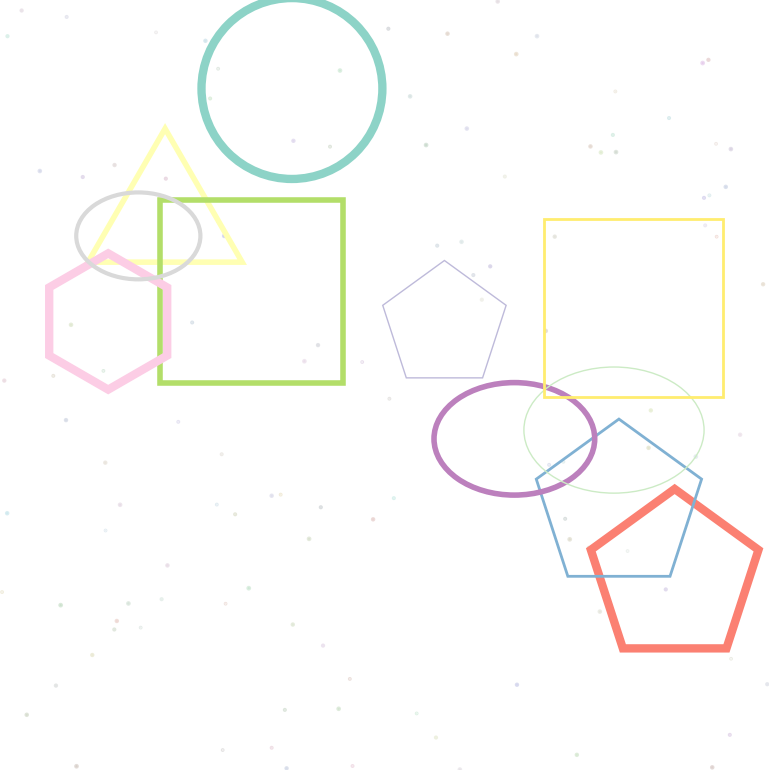[{"shape": "circle", "thickness": 3, "radius": 0.59, "center": [0.379, 0.885]}, {"shape": "triangle", "thickness": 2, "radius": 0.58, "center": [0.214, 0.717]}, {"shape": "pentagon", "thickness": 0.5, "radius": 0.42, "center": [0.577, 0.577]}, {"shape": "pentagon", "thickness": 3, "radius": 0.57, "center": [0.876, 0.251]}, {"shape": "pentagon", "thickness": 1, "radius": 0.56, "center": [0.804, 0.343]}, {"shape": "square", "thickness": 2, "radius": 0.59, "center": [0.326, 0.621]}, {"shape": "hexagon", "thickness": 3, "radius": 0.44, "center": [0.141, 0.582]}, {"shape": "oval", "thickness": 1.5, "radius": 0.4, "center": [0.18, 0.694]}, {"shape": "oval", "thickness": 2, "radius": 0.52, "center": [0.668, 0.43]}, {"shape": "oval", "thickness": 0.5, "radius": 0.58, "center": [0.797, 0.441]}, {"shape": "square", "thickness": 1, "radius": 0.58, "center": [0.823, 0.6]}]